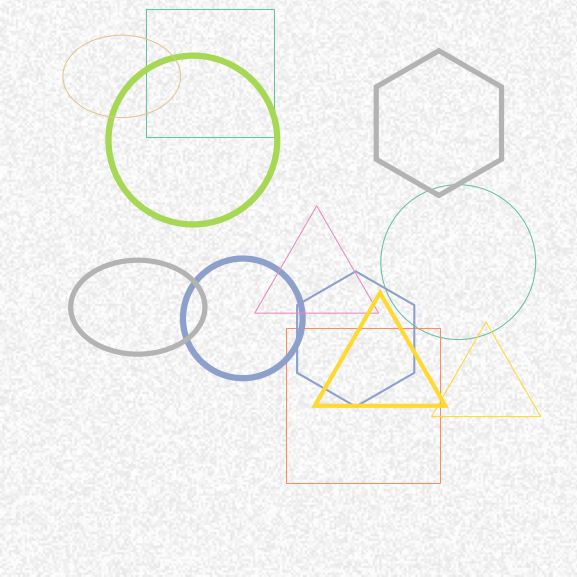[{"shape": "circle", "thickness": 0.5, "radius": 0.67, "center": [0.793, 0.545]}, {"shape": "square", "thickness": 0.5, "radius": 0.55, "center": [0.364, 0.873]}, {"shape": "square", "thickness": 0.5, "radius": 0.67, "center": [0.628, 0.297]}, {"shape": "circle", "thickness": 3, "radius": 0.52, "center": [0.42, 0.448]}, {"shape": "hexagon", "thickness": 1, "radius": 0.59, "center": [0.616, 0.412]}, {"shape": "triangle", "thickness": 0.5, "radius": 0.62, "center": [0.548, 0.519]}, {"shape": "circle", "thickness": 3, "radius": 0.73, "center": [0.334, 0.757]}, {"shape": "triangle", "thickness": 0.5, "radius": 0.55, "center": [0.842, 0.332]}, {"shape": "triangle", "thickness": 2, "radius": 0.65, "center": [0.658, 0.362]}, {"shape": "oval", "thickness": 0.5, "radius": 0.51, "center": [0.211, 0.867]}, {"shape": "hexagon", "thickness": 2.5, "radius": 0.63, "center": [0.76, 0.786]}, {"shape": "oval", "thickness": 2.5, "radius": 0.58, "center": [0.239, 0.467]}]